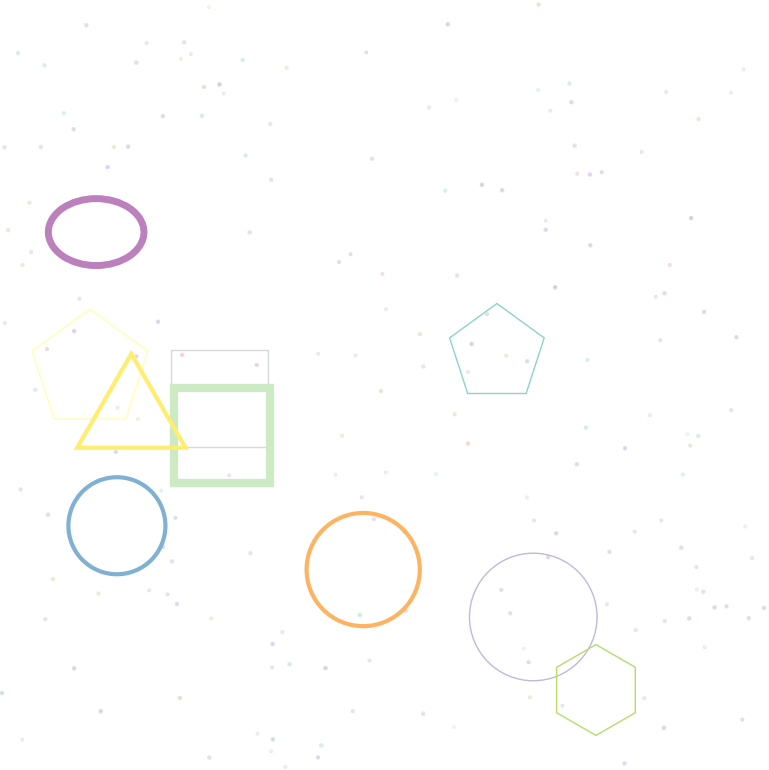[{"shape": "pentagon", "thickness": 0.5, "radius": 0.32, "center": [0.645, 0.541]}, {"shape": "pentagon", "thickness": 0.5, "radius": 0.39, "center": [0.117, 0.52]}, {"shape": "circle", "thickness": 0.5, "radius": 0.41, "center": [0.693, 0.199]}, {"shape": "circle", "thickness": 1.5, "radius": 0.32, "center": [0.152, 0.317]}, {"shape": "circle", "thickness": 1.5, "radius": 0.37, "center": [0.472, 0.26]}, {"shape": "hexagon", "thickness": 0.5, "radius": 0.29, "center": [0.774, 0.104]}, {"shape": "square", "thickness": 0.5, "radius": 0.32, "center": [0.285, 0.482]}, {"shape": "oval", "thickness": 2.5, "radius": 0.31, "center": [0.125, 0.699]}, {"shape": "square", "thickness": 3, "radius": 0.31, "center": [0.288, 0.434]}, {"shape": "triangle", "thickness": 1.5, "radius": 0.41, "center": [0.171, 0.459]}]